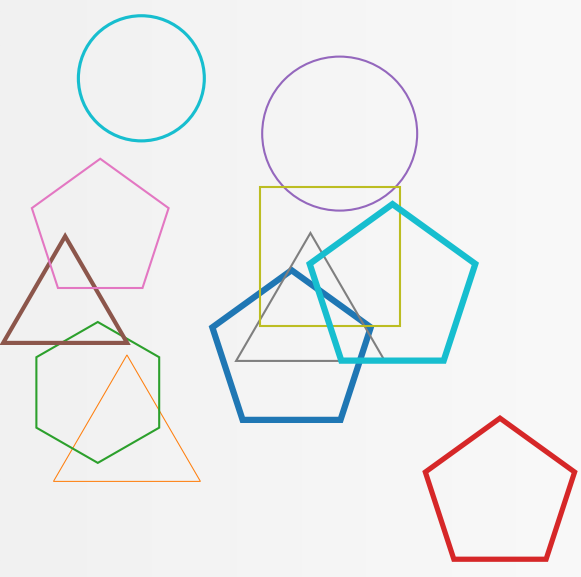[{"shape": "pentagon", "thickness": 3, "radius": 0.72, "center": [0.502, 0.388]}, {"shape": "triangle", "thickness": 0.5, "radius": 0.73, "center": [0.218, 0.239]}, {"shape": "hexagon", "thickness": 1, "radius": 0.61, "center": [0.168, 0.32]}, {"shape": "pentagon", "thickness": 2.5, "radius": 0.68, "center": [0.86, 0.14]}, {"shape": "circle", "thickness": 1, "radius": 0.67, "center": [0.584, 0.768]}, {"shape": "triangle", "thickness": 2, "radius": 0.62, "center": [0.112, 0.467]}, {"shape": "pentagon", "thickness": 1, "radius": 0.62, "center": [0.172, 0.601]}, {"shape": "triangle", "thickness": 1, "radius": 0.74, "center": [0.534, 0.448]}, {"shape": "square", "thickness": 1, "radius": 0.6, "center": [0.568, 0.555]}, {"shape": "circle", "thickness": 1.5, "radius": 0.54, "center": [0.243, 0.864]}, {"shape": "pentagon", "thickness": 3, "radius": 0.75, "center": [0.675, 0.496]}]